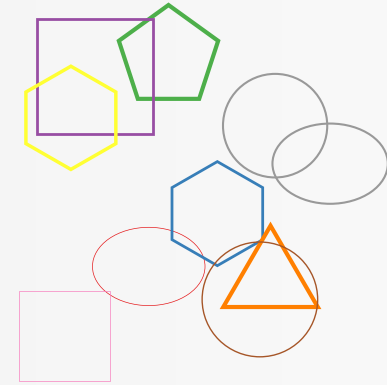[{"shape": "oval", "thickness": 0.5, "radius": 0.73, "center": [0.384, 0.308]}, {"shape": "hexagon", "thickness": 2, "radius": 0.68, "center": [0.561, 0.445]}, {"shape": "pentagon", "thickness": 3, "radius": 0.67, "center": [0.435, 0.852]}, {"shape": "square", "thickness": 2, "radius": 0.75, "center": [0.246, 0.801]}, {"shape": "triangle", "thickness": 3, "radius": 0.7, "center": [0.698, 0.273]}, {"shape": "hexagon", "thickness": 2.5, "radius": 0.67, "center": [0.183, 0.694]}, {"shape": "circle", "thickness": 1, "radius": 0.75, "center": [0.671, 0.222]}, {"shape": "square", "thickness": 0.5, "radius": 0.59, "center": [0.167, 0.127]}, {"shape": "oval", "thickness": 1.5, "radius": 0.74, "center": [0.852, 0.575]}, {"shape": "circle", "thickness": 1.5, "radius": 0.67, "center": [0.71, 0.674]}]